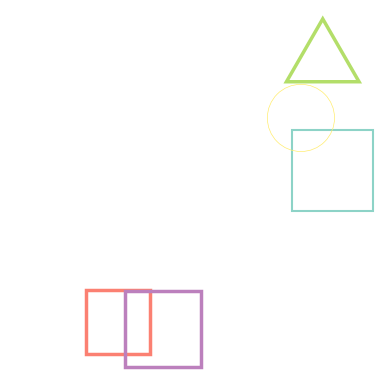[{"shape": "square", "thickness": 1.5, "radius": 0.52, "center": [0.863, 0.557]}, {"shape": "square", "thickness": 2.5, "radius": 0.42, "center": [0.306, 0.164]}, {"shape": "triangle", "thickness": 2.5, "radius": 0.54, "center": [0.838, 0.842]}, {"shape": "square", "thickness": 2.5, "radius": 0.49, "center": [0.425, 0.147]}, {"shape": "circle", "thickness": 0.5, "radius": 0.44, "center": [0.782, 0.694]}]